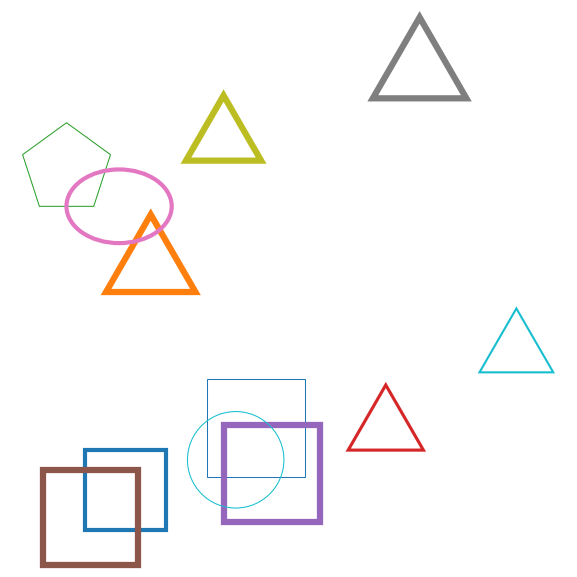[{"shape": "square", "thickness": 2, "radius": 0.35, "center": [0.218, 0.151]}, {"shape": "square", "thickness": 0.5, "radius": 0.42, "center": [0.443, 0.258]}, {"shape": "triangle", "thickness": 3, "radius": 0.45, "center": [0.261, 0.538]}, {"shape": "pentagon", "thickness": 0.5, "radius": 0.4, "center": [0.115, 0.707]}, {"shape": "triangle", "thickness": 1.5, "radius": 0.38, "center": [0.668, 0.257]}, {"shape": "square", "thickness": 3, "radius": 0.42, "center": [0.471, 0.179]}, {"shape": "square", "thickness": 3, "radius": 0.41, "center": [0.156, 0.103]}, {"shape": "oval", "thickness": 2, "radius": 0.46, "center": [0.206, 0.642]}, {"shape": "triangle", "thickness": 3, "radius": 0.47, "center": [0.727, 0.876]}, {"shape": "triangle", "thickness": 3, "radius": 0.38, "center": [0.387, 0.759]}, {"shape": "circle", "thickness": 0.5, "radius": 0.42, "center": [0.408, 0.203]}, {"shape": "triangle", "thickness": 1, "radius": 0.37, "center": [0.894, 0.391]}]